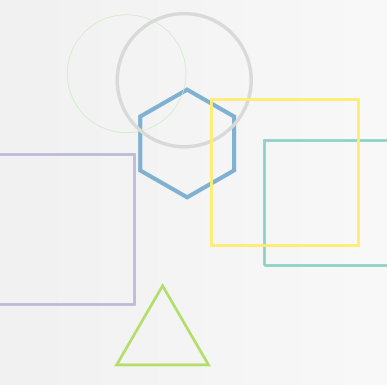[{"shape": "square", "thickness": 2, "radius": 0.81, "center": [0.842, 0.475]}, {"shape": "square", "thickness": 2, "radius": 0.98, "center": [0.152, 0.406]}, {"shape": "hexagon", "thickness": 3, "radius": 0.7, "center": [0.483, 0.627]}, {"shape": "triangle", "thickness": 2, "radius": 0.68, "center": [0.42, 0.121]}, {"shape": "circle", "thickness": 2.5, "radius": 0.86, "center": [0.475, 0.792]}, {"shape": "circle", "thickness": 0.5, "radius": 0.77, "center": [0.327, 0.808]}, {"shape": "square", "thickness": 2, "radius": 0.95, "center": [0.733, 0.552]}]